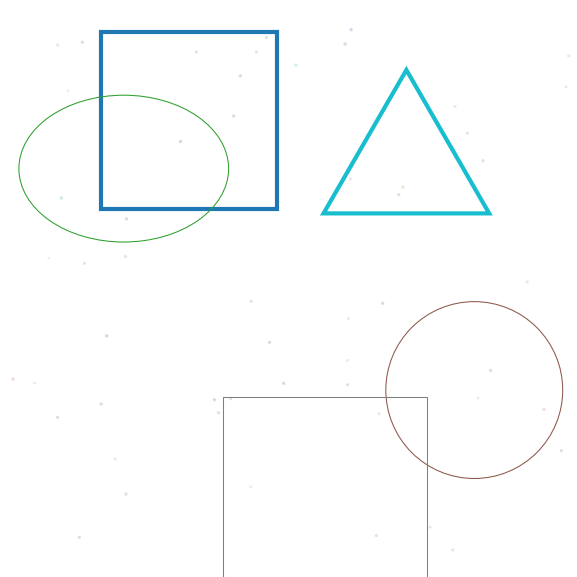[{"shape": "square", "thickness": 2, "radius": 0.76, "center": [0.327, 0.79]}, {"shape": "oval", "thickness": 0.5, "radius": 0.91, "center": [0.214, 0.707]}, {"shape": "circle", "thickness": 0.5, "radius": 0.77, "center": [0.821, 0.324]}, {"shape": "square", "thickness": 0.5, "radius": 0.88, "center": [0.563, 0.136]}, {"shape": "triangle", "thickness": 2, "radius": 0.83, "center": [0.704, 0.712]}]